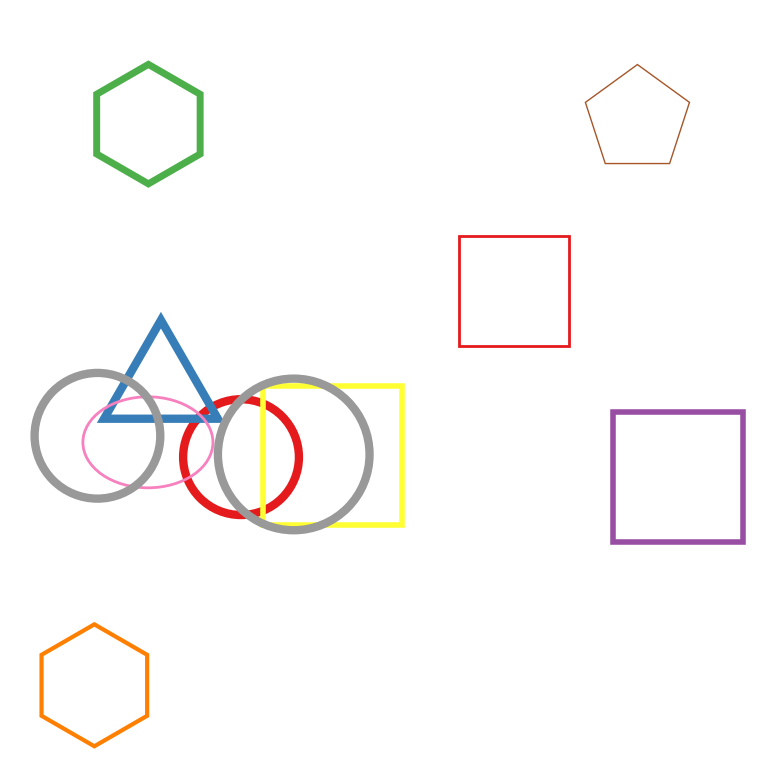[{"shape": "circle", "thickness": 3, "radius": 0.38, "center": [0.313, 0.406]}, {"shape": "square", "thickness": 1, "radius": 0.36, "center": [0.668, 0.622]}, {"shape": "triangle", "thickness": 3, "radius": 0.43, "center": [0.209, 0.499]}, {"shape": "hexagon", "thickness": 2.5, "radius": 0.39, "center": [0.193, 0.839]}, {"shape": "square", "thickness": 2, "radius": 0.42, "center": [0.88, 0.38]}, {"shape": "hexagon", "thickness": 1.5, "radius": 0.4, "center": [0.123, 0.11]}, {"shape": "square", "thickness": 2, "radius": 0.45, "center": [0.431, 0.409]}, {"shape": "pentagon", "thickness": 0.5, "radius": 0.36, "center": [0.828, 0.845]}, {"shape": "oval", "thickness": 1, "radius": 0.42, "center": [0.192, 0.426]}, {"shape": "circle", "thickness": 3, "radius": 0.41, "center": [0.127, 0.434]}, {"shape": "circle", "thickness": 3, "radius": 0.49, "center": [0.381, 0.41]}]